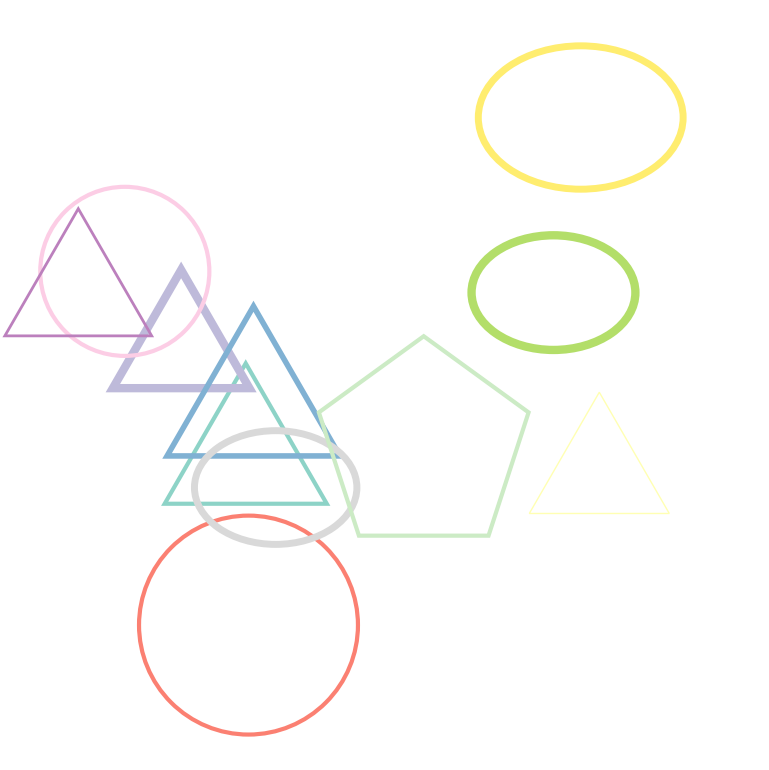[{"shape": "triangle", "thickness": 1.5, "radius": 0.61, "center": [0.319, 0.407]}, {"shape": "triangle", "thickness": 0.5, "radius": 0.52, "center": [0.778, 0.386]}, {"shape": "triangle", "thickness": 3, "radius": 0.51, "center": [0.235, 0.547]}, {"shape": "circle", "thickness": 1.5, "radius": 0.71, "center": [0.323, 0.188]}, {"shape": "triangle", "thickness": 2, "radius": 0.65, "center": [0.329, 0.473]}, {"shape": "oval", "thickness": 3, "radius": 0.53, "center": [0.719, 0.62]}, {"shape": "circle", "thickness": 1.5, "radius": 0.55, "center": [0.162, 0.648]}, {"shape": "oval", "thickness": 2.5, "radius": 0.53, "center": [0.358, 0.367]}, {"shape": "triangle", "thickness": 1, "radius": 0.55, "center": [0.102, 0.619]}, {"shape": "pentagon", "thickness": 1.5, "radius": 0.72, "center": [0.55, 0.42]}, {"shape": "oval", "thickness": 2.5, "radius": 0.67, "center": [0.754, 0.847]}]